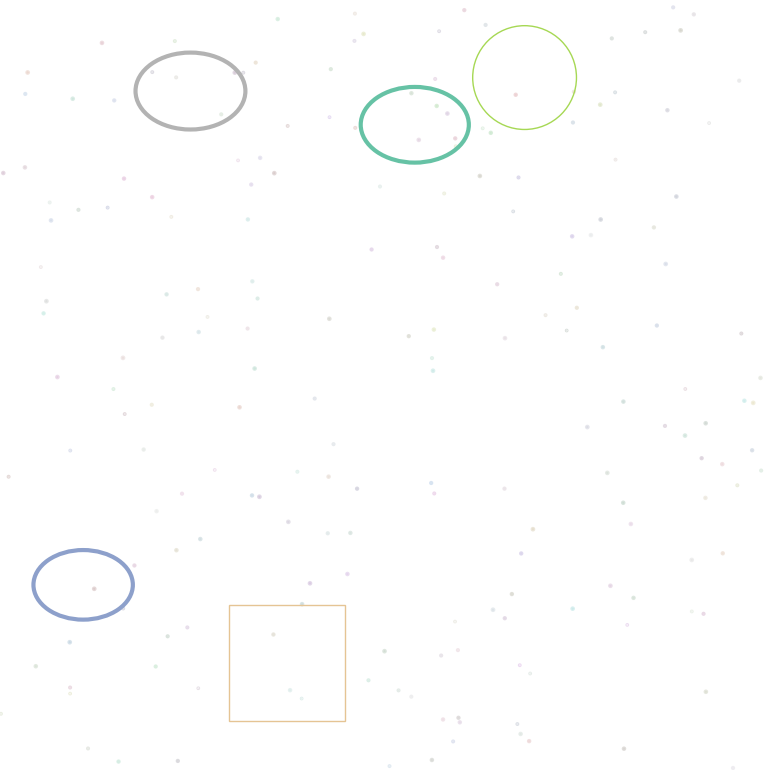[{"shape": "oval", "thickness": 1.5, "radius": 0.35, "center": [0.539, 0.838]}, {"shape": "oval", "thickness": 1.5, "radius": 0.32, "center": [0.108, 0.24]}, {"shape": "circle", "thickness": 0.5, "radius": 0.34, "center": [0.681, 0.899]}, {"shape": "square", "thickness": 0.5, "radius": 0.38, "center": [0.372, 0.138]}, {"shape": "oval", "thickness": 1.5, "radius": 0.36, "center": [0.247, 0.882]}]